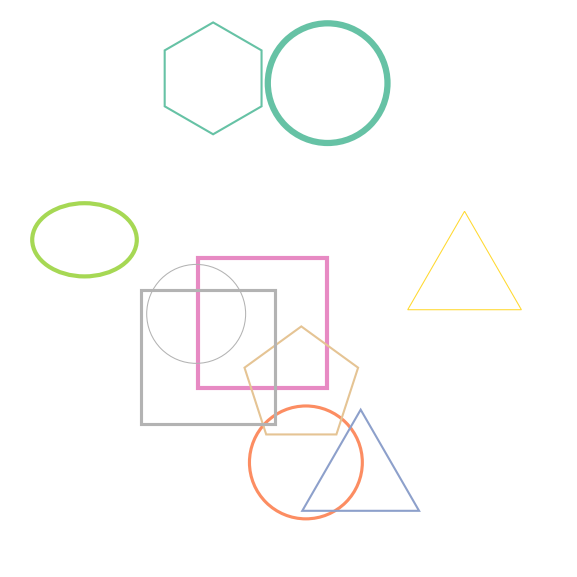[{"shape": "circle", "thickness": 3, "radius": 0.52, "center": [0.567, 0.855]}, {"shape": "hexagon", "thickness": 1, "radius": 0.48, "center": [0.369, 0.863]}, {"shape": "circle", "thickness": 1.5, "radius": 0.49, "center": [0.53, 0.198]}, {"shape": "triangle", "thickness": 1, "radius": 0.58, "center": [0.625, 0.173]}, {"shape": "square", "thickness": 2, "radius": 0.56, "center": [0.455, 0.439]}, {"shape": "oval", "thickness": 2, "radius": 0.45, "center": [0.146, 0.584]}, {"shape": "triangle", "thickness": 0.5, "radius": 0.57, "center": [0.804, 0.52]}, {"shape": "pentagon", "thickness": 1, "radius": 0.52, "center": [0.522, 0.33]}, {"shape": "square", "thickness": 1.5, "radius": 0.58, "center": [0.36, 0.381]}, {"shape": "circle", "thickness": 0.5, "radius": 0.43, "center": [0.34, 0.456]}]